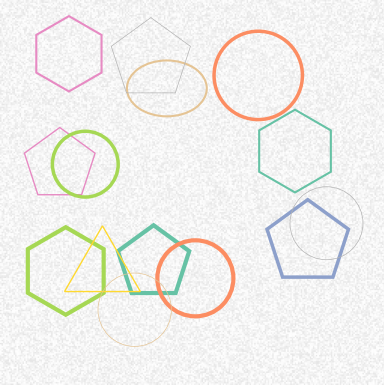[{"shape": "hexagon", "thickness": 1.5, "radius": 0.54, "center": [0.766, 0.608]}, {"shape": "pentagon", "thickness": 3, "radius": 0.49, "center": [0.399, 0.318]}, {"shape": "circle", "thickness": 3, "radius": 0.49, "center": [0.507, 0.277]}, {"shape": "circle", "thickness": 2.5, "radius": 0.57, "center": [0.671, 0.804]}, {"shape": "pentagon", "thickness": 2.5, "radius": 0.56, "center": [0.799, 0.37]}, {"shape": "hexagon", "thickness": 1.5, "radius": 0.49, "center": [0.179, 0.86]}, {"shape": "pentagon", "thickness": 1, "radius": 0.48, "center": [0.155, 0.572]}, {"shape": "circle", "thickness": 2.5, "radius": 0.43, "center": [0.221, 0.574]}, {"shape": "hexagon", "thickness": 3, "radius": 0.57, "center": [0.171, 0.296]}, {"shape": "triangle", "thickness": 1, "radius": 0.57, "center": [0.266, 0.3]}, {"shape": "oval", "thickness": 1.5, "radius": 0.52, "center": [0.433, 0.77]}, {"shape": "circle", "thickness": 0.5, "radius": 0.48, "center": [0.35, 0.195]}, {"shape": "pentagon", "thickness": 0.5, "radius": 0.54, "center": [0.392, 0.846]}, {"shape": "circle", "thickness": 0.5, "radius": 0.47, "center": [0.848, 0.42]}]